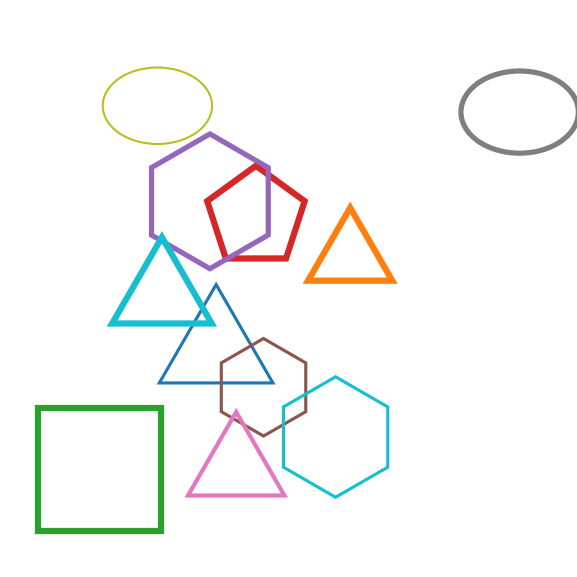[{"shape": "triangle", "thickness": 1.5, "radius": 0.57, "center": [0.374, 0.393]}, {"shape": "triangle", "thickness": 3, "radius": 0.42, "center": [0.606, 0.555]}, {"shape": "square", "thickness": 3, "radius": 0.53, "center": [0.172, 0.186]}, {"shape": "pentagon", "thickness": 3, "radius": 0.44, "center": [0.443, 0.623]}, {"shape": "hexagon", "thickness": 2.5, "radius": 0.58, "center": [0.363, 0.651]}, {"shape": "hexagon", "thickness": 1.5, "radius": 0.42, "center": [0.456, 0.329]}, {"shape": "triangle", "thickness": 2, "radius": 0.48, "center": [0.409, 0.189]}, {"shape": "oval", "thickness": 2.5, "radius": 0.51, "center": [0.9, 0.805]}, {"shape": "oval", "thickness": 1, "radius": 0.47, "center": [0.273, 0.816]}, {"shape": "triangle", "thickness": 3, "radius": 0.5, "center": [0.28, 0.489]}, {"shape": "hexagon", "thickness": 1.5, "radius": 0.52, "center": [0.581, 0.242]}]